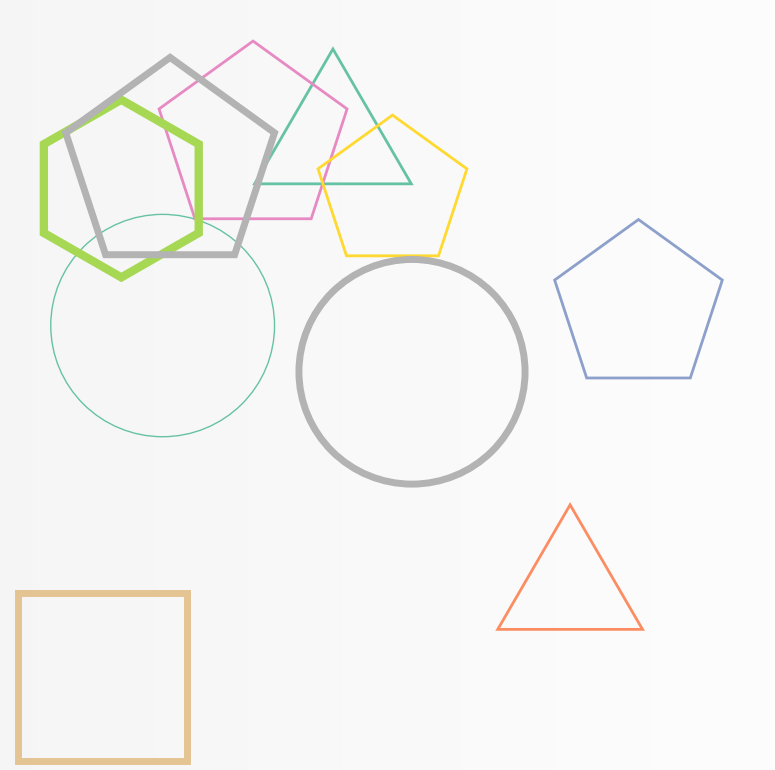[{"shape": "triangle", "thickness": 1, "radius": 0.58, "center": [0.43, 0.82]}, {"shape": "circle", "thickness": 0.5, "radius": 0.72, "center": [0.21, 0.577]}, {"shape": "triangle", "thickness": 1, "radius": 0.54, "center": [0.736, 0.237]}, {"shape": "pentagon", "thickness": 1, "radius": 0.57, "center": [0.824, 0.601]}, {"shape": "pentagon", "thickness": 1, "radius": 0.64, "center": [0.327, 0.819]}, {"shape": "hexagon", "thickness": 3, "radius": 0.58, "center": [0.157, 0.755]}, {"shape": "pentagon", "thickness": 1, "radius": 0.51, "center": [0.506, 0.749]}, {"shape": "square", "thickness": 2.5, "radius": 0.55, "center": [0.132, 0.12]}, {"shape": "pentagon", "thickness": 2.5, "radius": 0.71, "center": [0.219, 0.784]}, {"shape": "circle", "thickness": 2.5, "radius": 0.73, "center": [0.532, 0.517]}]